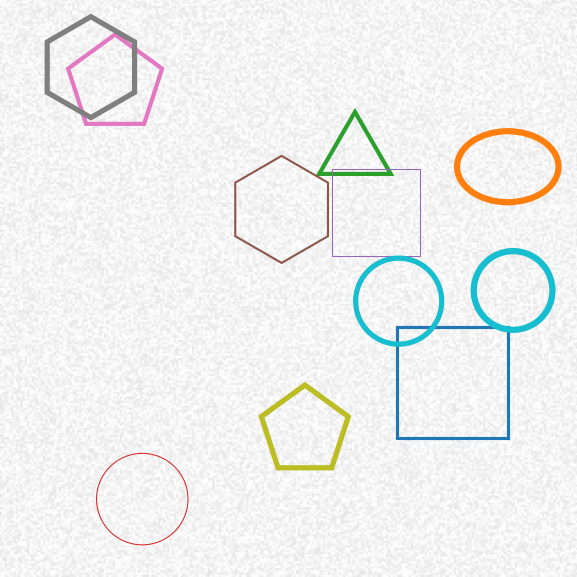[{"shape": "square", "thickness": 1.5, "radius": 0.48, "center": [0.784, 0.337]}, {"shape": "oval", "thickness": 3, "radius": 0.44, "center": [0.879, 0.71]}, {"shape": "triangle", "thickness": 2, "radius": 0.36, "center": [0.615, 0.734]}, {"shape": "circle", "thickness": 0.5, "radius": 0.4, "center": [0.246, 0.135]}, {"shape": "square", "thickness": 0.5, "radius": 0.38, "center": [0.652, 0.631]}, {"shape": "hexagon", "thickness": 1, "radius": 0.46, "center": [0.488, 0.637]}, {"shape": "pentagon", "thickness": 2, "radius": 0.43, "center": [0.199, 0.854]}, {"shape": "hexagon", "thickness": 2.5, "radius": 0.44, "center": [0.157, 0.883]}, {"shape": "pentagon", "thickness": 2.5, "radius": 0.4, "center": [0.528, 0.253]}, {"shape": "circle", "thickness": 3, "radius": 0.34, "center": [0.888, 0.496]}, {"shape": "circle", "thickness": 2.5, "radius": 0.37, "center": [0.69, 0.478]}]